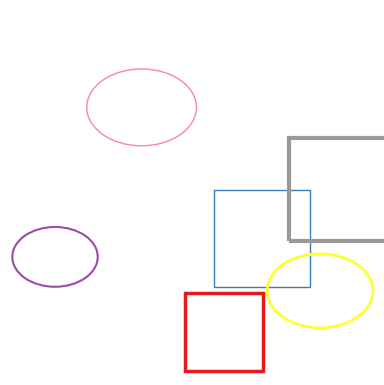[{"shape": "square", "thickness": 2.5, "radius": 0.51, "center": [0.582, 0.137]}, {"shape": "square", "thickness": 1, "radius": 0.63, "center": [0.68, 0.38]}, {"shape": "oval", "thickness": 1.5, "radius": 0.55, "center": [0.143, 0.333]}, {"shape": "oval", "thickness": 2, "radius": 0.69, "center": [0.831, 0.245]}, {"shape": "oval", "thickness": 1, "radius": 0.71, "center": [0.368, 0.721]}, {"shape": "square", "thickness": 3, "radius": 0.66, "center": [0.883, 0.508]}]